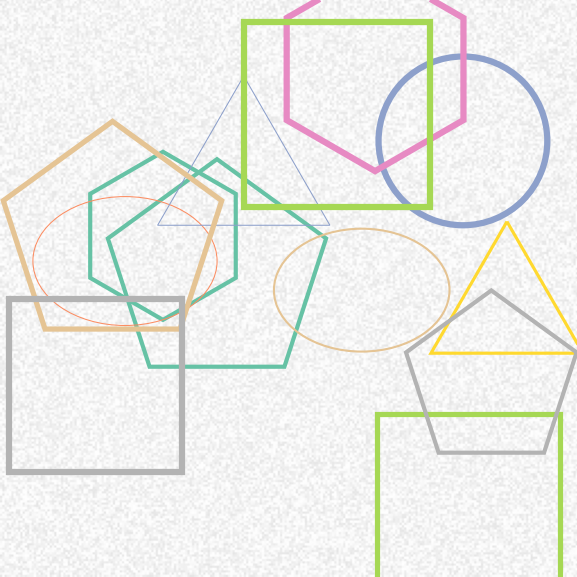[{"shape": "hexagon", "thickness": 2, "radius": 0.73, "center": [0.282, 0.591]}, {"shape": "pentagon", "thickness": 2, "radius": 0.99, "center": [0.376, 0.525]}, {"shape": "oval", "thickness": 0.5, "radius": 0.8, "center": [0.216, 0.547]}, {"shape": "circle", "thickness": 3, "radius": 0.73, "center": [0.802, 0.755]}, {"shape": "triangle", "thickness": 0.5, "radius": 0.86, "center": [0.422, 0.695]}, {"shape": "hexagon", "thickness": 3, "radius": 0.88, "center": [0.649, 0.88]}, {"shape": "square", "thickness": 2.5, "radius": 0.79, "center": [0.811, 0.124]}, {"shape": "square", "thickness": 3, "radius": 0.8, "center": [0.584, 0.801]}, {"shape": "triangle", "thickness": 1.5, "radius": 0.76, "center": [0.878, 0.463]}, {"shape": "pentagon", "thickness": 2.5, "radius": 0.99, "center": [0.195, 0.59]}, {"shape": "oval", "thickness": 1, "radius": 0.76, "center": [0.626, 0.497]}, {"shape": "square", "thickness": 3, "radius": 0.75, "center": [0.165, 0.331]}, {"shape": "pentagon", "thickness": 2, "radius": 0.78, "center": [0.851, 0.341]}]